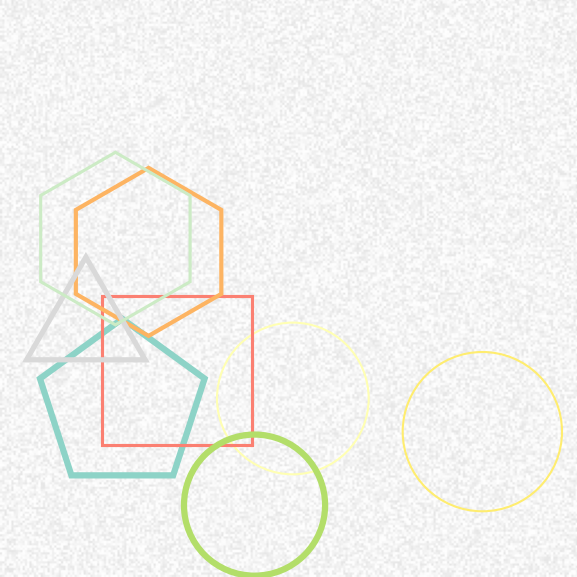[{"shape": "pentagon", "thickness": 3, "radius": 0.75, "center": [0.212, 0.297]}, {"shape": "circle", "thickness": 1, "radius": 0.66, "center": [0.507, 0.309]}, {"shape": "square", "thickness": 1.5, "radius": 0.65, "center": [0.307, 0.358]}, {"shape": "hexagon", "thickness": 2, "radius": 0.73, "center": [0.257, 0.563]}, {"shape": "circle", "thickness": 3, "radius": 0.61, "center": [0.441, 0.124]}, {"shape": "triangle", "thickness": 2.5, "radius": 0.59, "center": [0.149, 0.435]}, {"shape": "hexagon", "thickness": 1.5, "radius": 0.75, "center": [0.2, 0.586]}, {"shape": "circle", "thickness": 1, "radius": 0.69, "center": [0.835, 0.252]}]